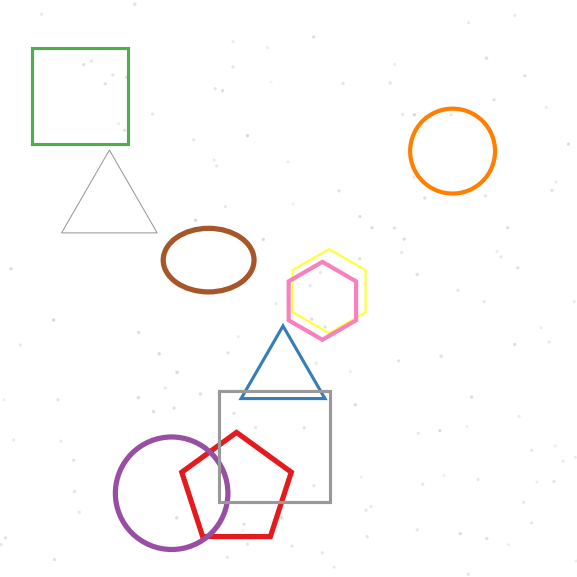[{"shape": "pentagon", "thickness": 2.5, "radius": 0.5, "center": [0.41, 0.151]}, {"shape": "triangle", "thickness": 1.5, "radius": 0.42, "center": [0.49, 0.351]}, {"shape": "square", "thickness": 1.5, "radius": 0.42, "center": [0.139, 0.832]}, {"shape": "circle", "thickness": 2.5, "radius": 0.49, "center": [0.297, 0.145]}, {"shape": "circle", "thickness": 2, "radius": 0.37, "center": [0.784, 0.737]}, {"shape": "hexagon", "thickness": 1, "radius": 0.36, "center": [0.57, 0.495]}, {"shape": "oval", "thickness": 2.5, "radius": 0.39, "center": [0.361, 0.549]}, {"shape": "hexagon", "thickness": 2, "radius": 0.34, "center": [0.558, 0.478]}, {"shape": "square", "thickness": 1.5, "radius": 0.48, "center": [0.476, 0.226]}, {"shape": "triangle", "thickness": 0.5, "radius": 0.48, "center": [0.189, 0.644]}]